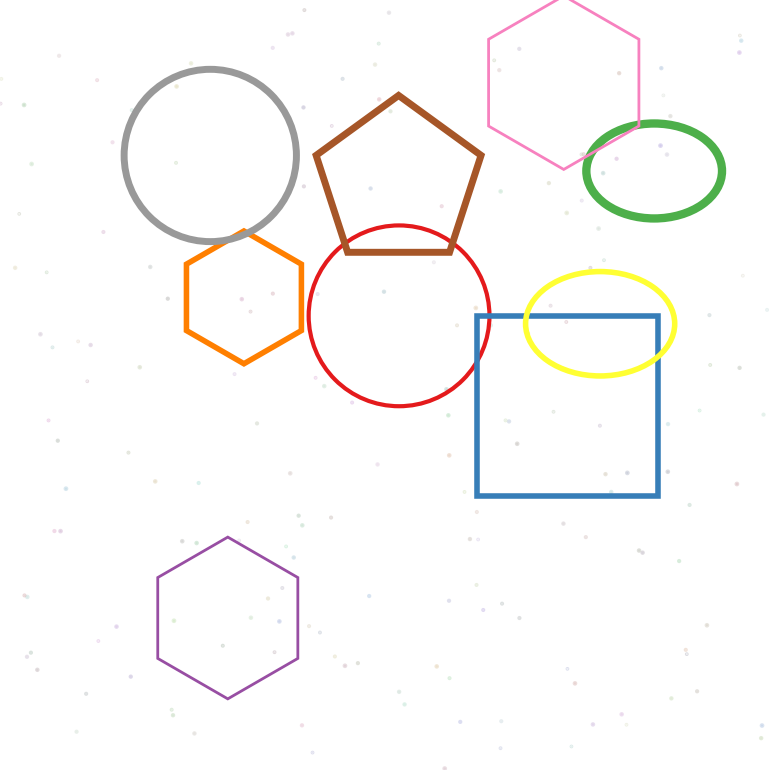[{"shape": "circle", "thickness": 1.5, "radius": 0.59, "center": [0.518, 0.59]}, {"shape": "square", "thickness": 2, "radius": 0.59, "center": [0.737, 0.473]}, {"shape": "oval", "thickness": 3, "radius": 0.44, "center": [0.85, 0.778]}, {"shape": "hexagon", "thickness": 1, "radius": 0.53, "center": [0.296, 0.197]}, {"shape": "hexagon", "thickness": 2, "radius": 0.43, "center": [0.317, 0.614]}, {"shape": "oval", "thickness": 2, "radius": 0.48, "center": [0.779, 0.58]}, {"shape": "pentagon", "thickness": 2.5, "radius": 0.56, "center": [0.518, 0.763]}, {"shape": "hexagon", "thickness": 1, "radius": 0.56, "center": [0.732, 0.893]}, {"shape": "circle", "thickness": 2.5, "radius": 0.56, "center": [0.273, 0.798]}]